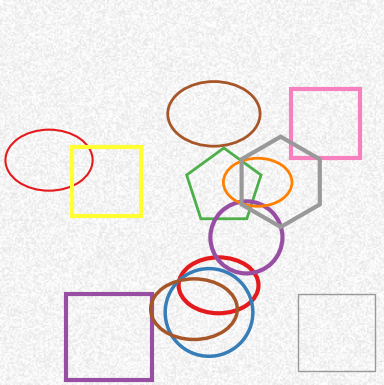[{"shape": "oval", "thickness": 1.5, "radius": 0.57, "center": [0.127, 0.584]}, {"shape": "oval", "thickness": 3, "radius": 0.52, "center": [0.568, 0.259]}, {"shape": "circle", "thickness": 2.5, "radius": 0.57, "center": [0.543, 0.188]}, {"shape": "pentagon", "thickness": 2, "radius": 0.51, "center": [0.581, 0.514]}, {"shape": "circle", "thickness": 3, "radius": 0.47, "center": [0.64, 0.383]}, {"shape": "square", "thickness": 3, "radius": 0.56, "center": [0.282, 0.125]}, {"shape": "oval", "thickness": 2, "radius": 0.45, "center": [0.669, 0.527]}, {"shape": "square", "thickness": 3, "radius": 0.45, "center": [0.277, 0.529]}, {"shape": "oval", "thickness": 2.5, "radius": 0.56, "center": [0.504, 0.197]}, {"shape": "oval", "thickness": 2, "radius": 0.6, "center": [0.556, 0.704]}, {"shape": "square", "thickness": 3, "radius": 0.45, "center": [0.845, 0.68]}, {"shape": "square", "thickness": 1, "radius": 0.5, "center": [0.874, 0.137]}, {"shape": "hexagon", "thickness": 3, "radius": 0.59, "center": [0.729, 0.528]}]